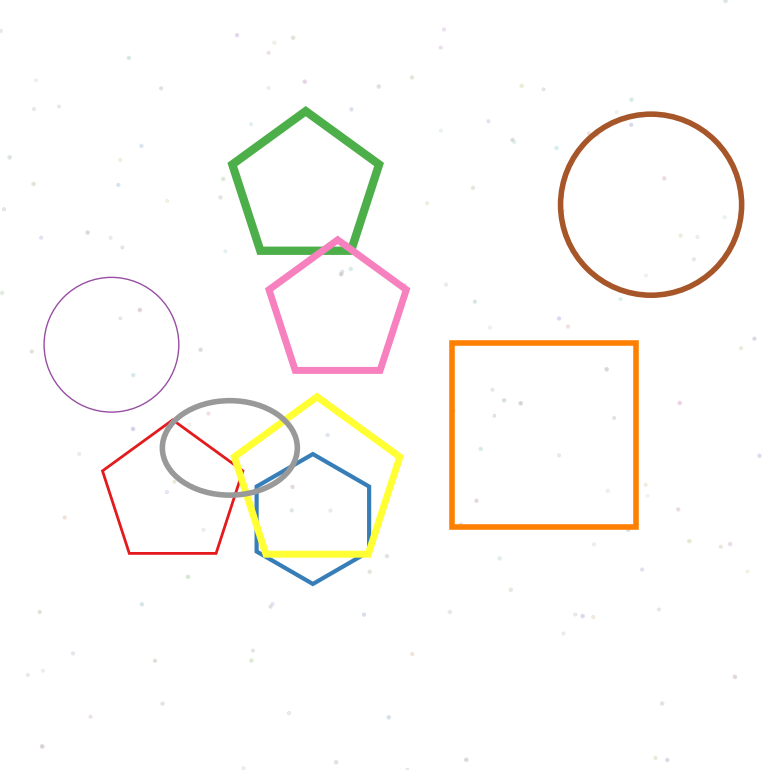[{"shape": "pentagon", "thickness": 1, "radius": 0.48, "center": [0.224, 0.359]}, {"shape": "hexagon", "thickness": 1.5, "radius": 0.42, "center": [0.406, 0.326]}, {"shape": "pentagon", "thickness": 3, "radius": 0.5, "center": [0.397, 0.755]}, {"shape": "circle", "thickness": 0.5, "radius": 0.44, "center": [0.145, 0.552]}, {"shape": "square", "thickness": 2, "radius": 0.6, "center": [0.707, 0.436]}, {"shape": "pentagon", "thickness": 2.5, "radius": 0.57, "center": [0.412, 0.372]}, {"shape": "circle", "thickness": 2, "radius": 0.59, "center": [0.846, 0.734]}, {"shape": "pentagon", "thickness": 2.5, "radius": 0.47, "center": [0.439, 0.595]}, {"shape": "oval", "thickness": 2, "radius": 0.44, "center": [0.298, 0.418]}]